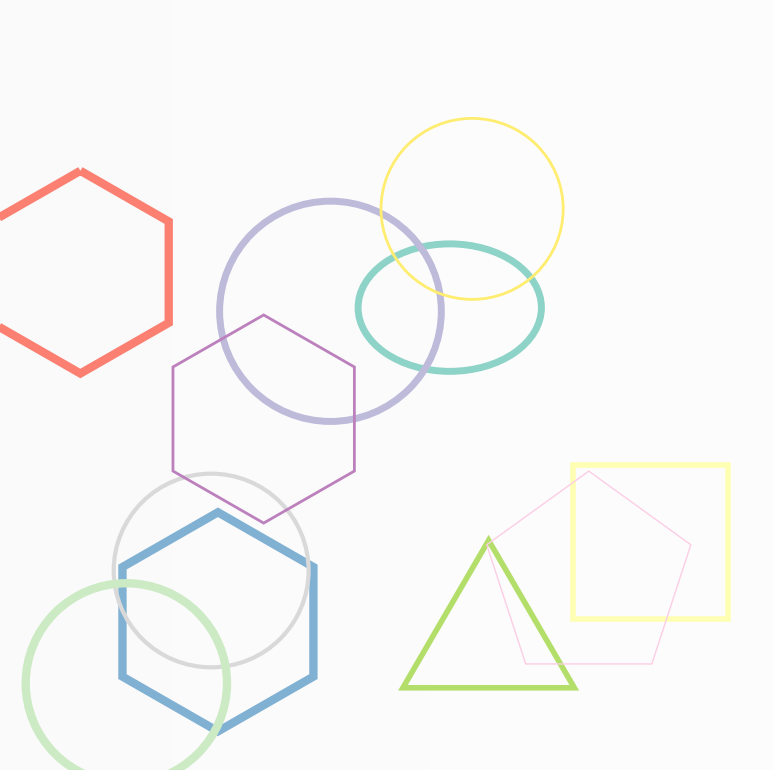[{"shape": "oval", "thickness": 2.5, "radius": 0.59, "center": [0.58, 0.6]}, {"shape": "square", "thickness": 2, "radius": 0.5, "center": [0.839, 0.296]}, {"shape": "circle", "thickness": 2.5, "radius": 0.72, "center": [0.426, 0.596]}, {"shape": "hexagon", "thickness": 3, "radius": 0.66, "center": [0.104, 0.647]}, {"shape": "hexagon", "thickness": 3, "radius": 0.71, "center": [0.281, 0.192]}, {"shape": "triangle", "thickness": 2, "radius": 0.64, "center": [0.63, 0.171]}, {"shape": "pentagon", "thickness": 0.5, "radius": 0.69, "center": [0.76, 0.25]}, {"shape": "circle", "thickness": 1.5, "radius": 0.63, "center": [0.272, 0.259]}, {"shape": "hexagon", "thickness": 1, "radius": 0.68, "center": [0.34, 0.456]}, {"shape": "circle", "thickness": 3, "radius": 0.65, "center": [0.163, 0.113]}, {"shape": "circle", "thickness": 1, "radius": 0.59, "center": [0.609, 0.729]}]